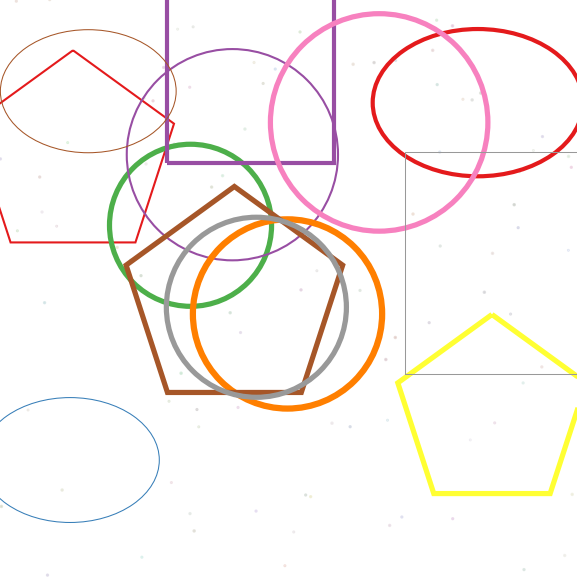[{"shape": "pentagon", "thickness": 1, "radius": 0.92, "center": [0.126, 0.728]}, {"shape": "oval", "thickness": 2, "radius": 0.91, "center": [0.828, 0.821]}, {"shape": "oval", "thickness": 0.5, "radius": 0.77, "center": [0.121, 0.203]}, {"shape": "circle", "thickness": 2.5, "radius": 0.7, "center": [0.33, 0.609]}, {"shape": "circle", "thickness": 1, "radius": 0.91, "center": [0.402, 0.731]}, {"shape": "square", "thickness": 2, "radius": 0.72, "center": [0.434, 0.861]}, {"shape": "circle", "thickness": 3, "radius": 0.82, "center": [0.498, 0.456]}, {"shape": "pentagon", "thickness": 2.5, "radius": 0.86, "center": [0.852, 0.283]}, {"shape": "oval", "thickness": 0.5, "radius": 0.76, "center": [0.153, 0.841]}, {"shape": "pentagon", "thickness": 2.5, "radius": 0.99, "center": [0.406, 0.479]}, {"shape": "circle", "thickness": 2.5, "radius": 0.94, "center": [0.657, 0.787]}, {"shape": "square", "thickness": 0.5, "radius": 0.96, "center": [0.893, 0.544]}, {"shape": "circle", "thickness": 2.5, "radius": 0.78, "center": [0.444, 0.467]}]